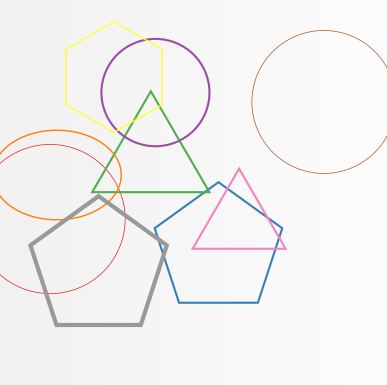[{"shape": "circle", "thickness": 0.5, "radius": 0.97, "center": [0.129, 0.431]}, {"shape": "pentagon", "thickness": 1.5, "radius": 0.87, "center": [0.564, 0.354]}, {"shape": "triangle", "thickness": 1.5, "radius": 0.87, "center": [0.389, 0.588]}, {"shape": "circle", "thickness": 1.5, "radius": 0.7, "center": [0.401, 0.76]}, {"shape": "oval", "thickness": 1, "radius": 0.83, "center": [0.147, 0.545]}, {"shape": "hexagon", "thickness": 1, "radius": 0.72, "center": [0.294, 0.8]}, {"shape": "circle", "thickness": 0.5, "radius": 0.93, "center": [0.836, 0.735]}, {"shape": "triangle", "thickness": 1.5, "radius": 0.69, "center": [0.617, 0.423]}, {"shape": "pentagon", "thickness": 3, "radius": 0.93, "center": [0.254, 0.306]}]